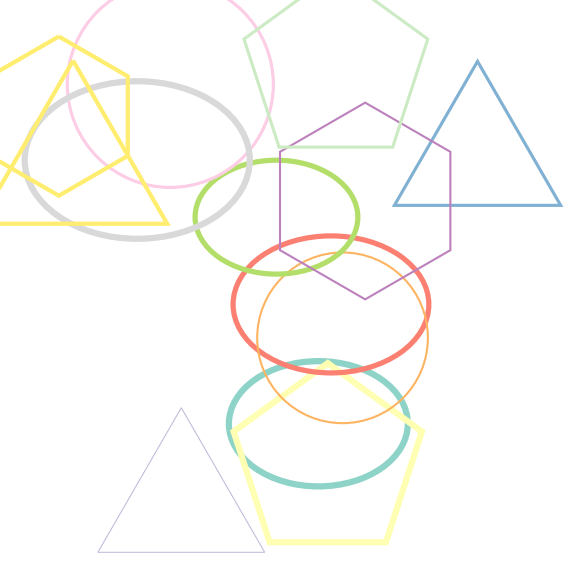[{"shape": "oval", "thickness": 3, "radius": 0.77, "center": [0.551, 0.265]}, {"shape": "pentagon", "thickness": 3, "radius": 0.86, "center": [0.568, 0.199]}, {"shape": "triangle", "thickness": 0.5, "radius": 0.83, "center": [0.314, 0.126]}, {"shape": "oval", "thickness": 2.5, "radius": 0.85, "center": [0.573, 0.472]}, {"shape": "triangle", "thickness": 1.5, "radius": 0.83, "center": [0.827, 0.727]}, {"shape": "circle", "thickness": 1, "radius": 0.74, "center": [0.593, 0.414]}, {"shape": "oval", "thickness": 2.5, "radius": 0.7, "center": [0.479, 0.623]}, {"shape": "circle", "thickness": 1.5, "radius": 0.89, "center": [0.295, 0.853]}, {"shape": "oval", "thickness": 3, "radius": 0.97, "center": [0.238, 0.722]}, {"shape": "hexagon", "thickness": 1, "radius": 0.85, "center": [0.632, 0.651]}, {"shape": "pentagon", "thickness": 1.5, "radius": 0.84, "center": [0.582, 0.88]}, {"shape": "triangle", "thickness": 2, "radius": 0.94, "center": [0.126, 0.706]}, {"shape": "hexagon", "thickness": 2, "radius": 0.69, "center": [0.102, 0.798]}]